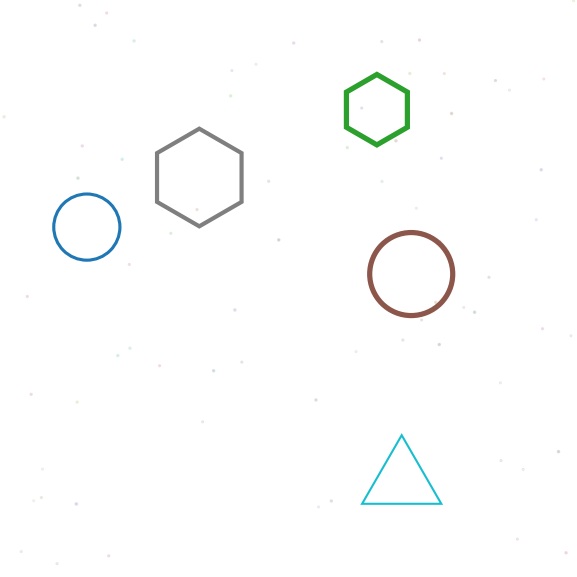[{"shape": "circle", "thickness": 1.5, "radius": 0.29, "center": [0.15, 0.606]}, {"shape": "hexagon", "thickness": 2.5, "radius": 0.3, "center": [0.653, 0.809]}, {"shape": "circle", "thickness": 2.5, "radius": 0.36, "center": [0.712, 0.525]}, {"shape": "hexagon", "thickness": 2, "radius": 0.42, "center": [0.345, 0.692]}, {"shape": "triangle", "thickness": 1, "radius": 0.4, "center": [0.696, 0.166]}]